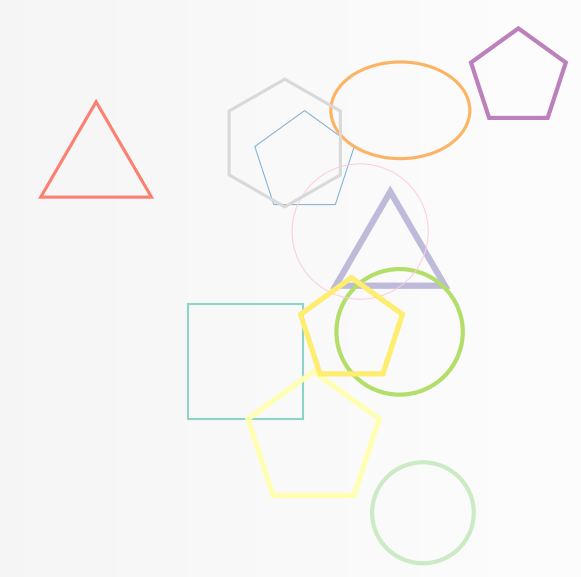[{"shape": "square", "thickness": 1, "radius": 0.5, "center": [0.422, 0.374]}, {"shape": "pentagon", "thickness": 2.5, "radius": 0.59, "center": [0.539, 0.237]}, {"shape": "triangle", "thickness": 3, "radius": 0.54, "center": [0.672, 0.559]}, {"shape": "triangle", "thickness": 1.5, "radius": 0.55, "center": [0.165, 0.713]}, {"shape": "pentagon", "thickness": 0.5, "radius": 0.45, "center": [0.524, 0.718]}, {"shape": "oval", "thickness": 1.5, "radius": 0.6, "center": [0.689, 0.808]}, {"shape": "circle", "thickness": 2, "radius": 0.54, "center": [0.687, 0.424]}, {"shape": "circle", "thickness": 0.5, "radius": 0.59, "center": [0.62, 0.598]}, {"shape": "hexagon", "thickness": 1.5, "radius": 0.55, "center": [0.49, 0.752]}, {"shape": "pentagon", "thickness": 2, "radius": 0.43, "center": [0.892, 0.864]}, {"shape": "circle", "thickness": 2, "radius": 0.44, "center": [0.728, 0.111]}, {"shape": "pentagon", "thickness": 2.5, "radius": 0.46, "center": [0.605, 0.426]}]